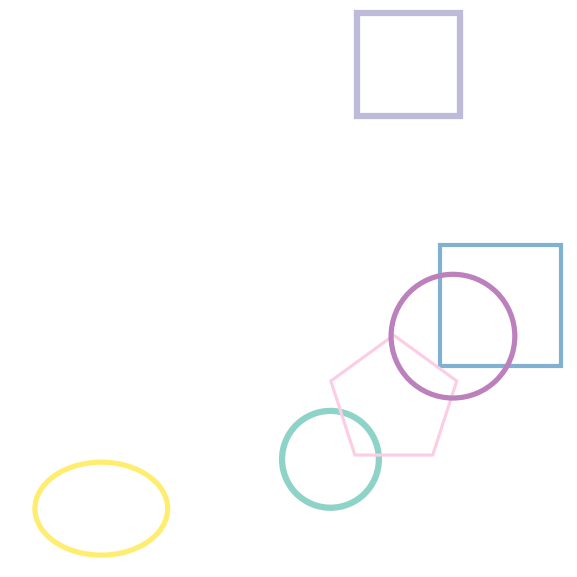[{"shape": "circle", "thickness": 3, "radius": 0.42, "center": [0.572, 0.204]}, {"shape": "square", "thickness": 3, "radius": 0.45, "center": [0.708, 0.887]}, {"shape": "square", "thickness": 2, "radius": 0.52, "center": [0.866, 0.47]}, {"shape": "pentagon", "thickness": 1.5, "radius": 0.57, "center": [0.682, 0.304]}, {"shape": "circle", "thickness": 2.5, "radius": 0.54, "center": [0.784, 0.417]}, {"shape": "oval", "thickness": 2.5, "radius": 0.57, "center": [0.175, 0.118]}]